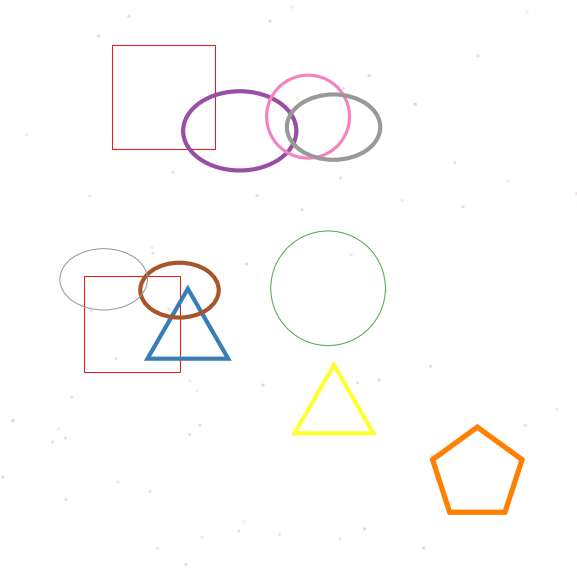[{"shape": "square", "thickness": 0.5, "radius": 0.42, "center": [0.228, 0.437]}, {"shape": "square", "thickness": 0.5, "radius": 0.45, "center": [0.283, 0.831]}, {"shape": "triangle", "thickness": 2, "radius": 0.4, "center": [0.325, 0.418]}, {"shape": "circle", "thickness": 0.5, "radius": 0.5, "center": [0.568, 0.5]}, {"shape": "oval", "thickness": 2, "radius": 0.49, "center": [0.415, 0.773]}, {"shape": "pentagon", "thickness": 2.5, "radius": 0.41, "center": [0.827, 0.178]}, {"shape": "triangle", "thickness": 2, "radius": 0.39, "center": [0.578, 0.288]}, {"shape": "oval", "thickness": 2, "radius": 0.34, "center": [0.311, 0.497]}, {"shape": "circle", "thickness": 1.5, "radius": 0.36, "center": [0.533, 0.797]}, {"shape": "oval", "thickness": 0.5, "radius": 0.38, "center": [0.18, 0.515]}, {"shape": "oval", "thickness": 2, "radius": 0.4, "center": [0.578, 0.779]}]